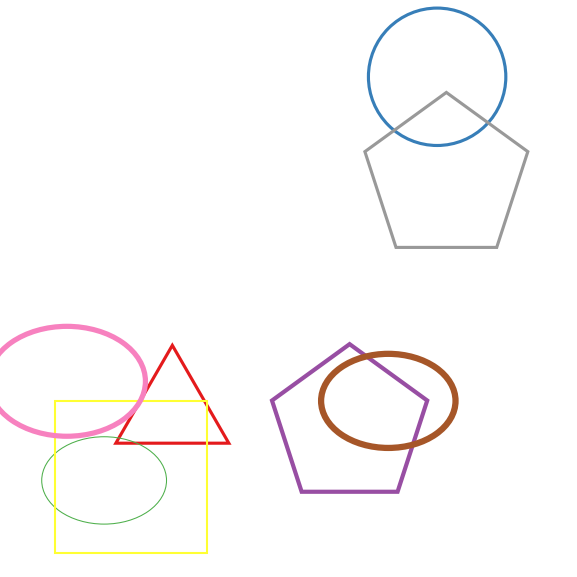[{"shape": "triangle", "thickness": 1.5, "radius": 0.56, "center": [0.298, 0.288]}, {"shape": "circle", "thickness": 1.5, "radius": 0.59, "center": [0.757, 0.866]}, {"shape": "oval", "thickness": 0.5, "radius": 0.54, "center": [0.18, 0.167]}, {"shape": "pentagon", "thickness": 2, "radius": 0.71, "center": [0.605, 0.262]}, {"shape": "square", "thickness": 1, "radius": 0.66, "center": [0.227, 0.174]}, {"shape": "oval", "thickness": 3, "radius": 0.58, "center": [0.672, 0.305]}, {"shape": "oval", "thickness": 2.5, "radius": 0.68, "center": [0.116, 0.339]}, {"shape": "pentagon", "thickness": 1.5, "radius": 0.74, "center": [0.773, 0.691]}]